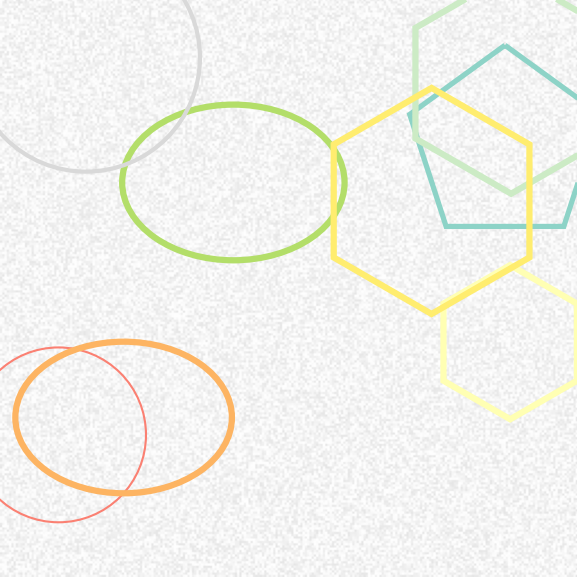[{"shape": "pentagon", "thickness": 2.5, "radius": 0.87, "center": [0.874, 0.747]}, {"shape": "hexagon", "thickness": 3, "radius": 0.67, "center": [0.883, 0.407]}, {"shape": "circle", "thickness": 1, "radius": 0.76, "center": [0.101, 0.246]}, {"shape": "oval", "thickness": 3, "radius": 0.94, "center": [0.214, 0.276]}, {"shape": "oval", "thickness": 3, "radius": 0.96, "center": [0.404, 0.683]}, {"shape": "circle", "thickness": 2, "radius": 0.99, "center": [0.149, 0.899]}, {"shape": "hexagon", "thickness": 3, "radius": 0.96, "center": [0.885, 0.855]}, {"shape": "hexagon", "thickness": 3, "radius": 0.98, "center": [0.747, 0.651]}]